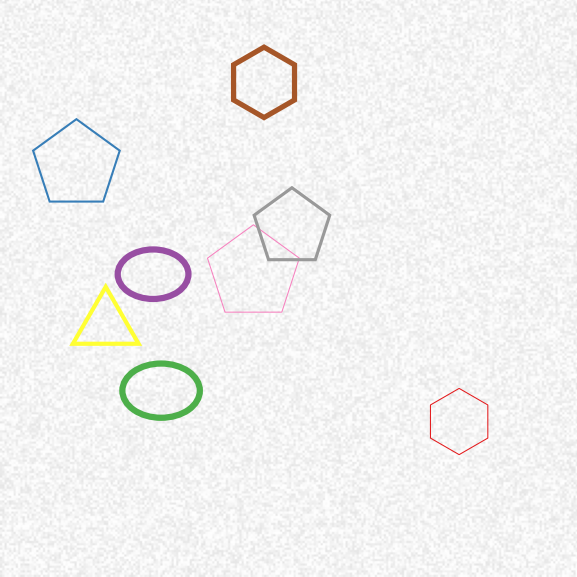[{"shape": "hexagon", "thickness": 0.5, "radius": 0.29, "center": [0.795, 0.269]}, {"shape": "pentagon", "thickness": 1, "radius": 0.39, "center": [0.132, 0.714]}, {"shape": "oval", "thickness": 3, "radius": 0.34, "center": [0.279, 0.323]}, {"shape": "oval", "thickness": 3, "radius": 0.31, "center": [0.265, 0.524]}, {"shape": "triangle", "thickness": 2, "radius": 0.33, "center": [0.183, 0.437]}, {"shape": "hexagon", "thickness": 2.5, "radius": 0.3, "center": [0.457, 0.857]}, {"shape": "pentagon", "thickness": 0.5, "radius": 0.42, "center": [0.439, 0.526]}, {"shape": "pentagon", "thickness": 1.5, "radius": 0.34, "center": [0.506, 0.605]}]